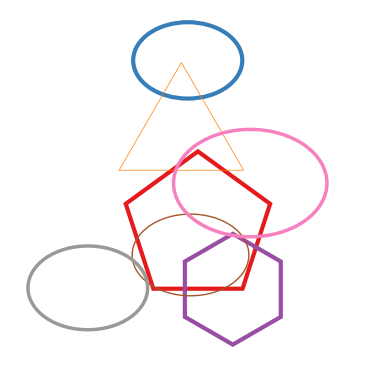[{"shape": "pentagon", "thickness": 3, "radius": 0.99, "center": [0.514, 0.41]}, {"shape": "oval", "thickness": 3, "radius": 0.71, "center": [0.488, 0.843]}, {"shape": "hexagon", "thickness": 3, "radius": 0.72, "center": [0.605, 0.249]}, {"shape": "triangle", "thickness": 0.5, "radius": 0.93, "center": [0.471, 0.651]}, {"shape": "oval", "thickness": 1, "radius": 0.76, "center": [0.495, 0.338]}, {"shape": "oval", "thickness": 2.5, "radius": 1.0, "center": [0.65, 0.524]}, {"shape": "oval", "thickness": 2.5, "radius": 0.78, "center": [0.228, 0.252]}]